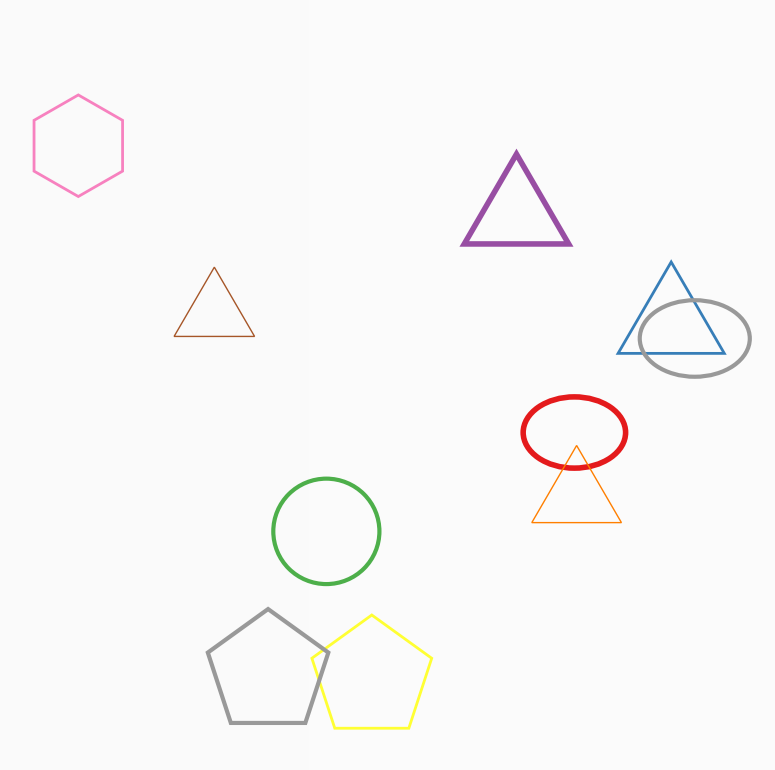[{"shape": "oval", "thickness": 2, "radius": 0.33, "center": [0.741, 0.438]}, {"shape": "triangle", "thickness": 1, "radius": 0.4, "center": [0.866, 0.581]}, {"shape": "circle", "thickness": 1.5, "radius": 0.34, "center": [0.421, 0.31]}, {"shape": "triangle", "thickness": 2, "radius": 0.39, "center": [0.666, 0.722]}, {"shape": "triangle", "thickness": 0.5, "radius": 0.33, "center": [0.744, 0.355]}, {"shape": "pentagon", "thickness": 1, "radius": 0.41, "center": [0.48, 0.12]}, {"shape": "triangle", "thickness": 0.5, "radius": 0.3, "center": [0.277, 0.593]}, {"shape": "hexagon", "thickness": 1, "radius": 0.33, "center": [0.101, 0.811]}, {"shape": "oval", "thickness": 1.5, "radius": 0.36, "center": [0.896, 0.56]}, {"shape": "pentagon", "thickness": 1.5, "radius": 0.41, "center": [0.346, 0.127]}]